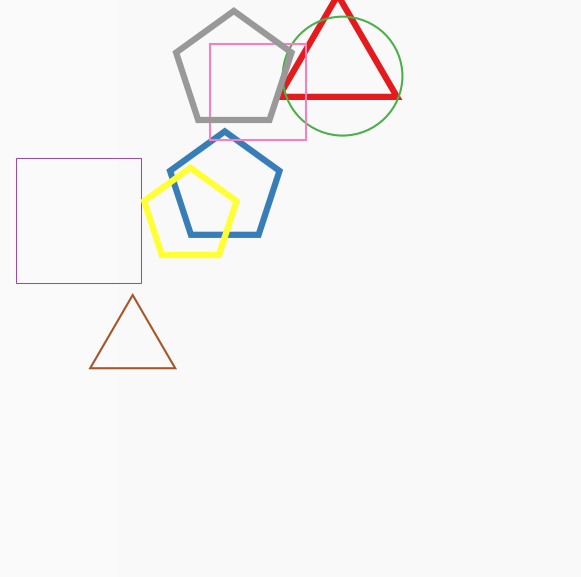[{"shape": "triangle", "thickness": 3, "radius": 0.59, "center": [0.581, 0.89]}, {"shape": "pentagon", "thickness": 3, "radius": 0.49, "center": [0.387, 0.673]}, {"shape": "circle", "thickness": 1, "radius": 0.51, "center": [0.589, 0.867]}, {"shape": "square", "thickness": 0.5, "radius": 0.54, "center": [0.135, 0.617]}, {"shape": "pentagon", "thickness": 3, "radius": 0.42, "center": [0.327, 0.625]}, {"shape": "triangle", "thickness": 1, "radius": 0.42, "center": [0.228, 0.404]}, {"shape": "square", "thickness": 1, "radius": 0.42, "center": [0.444, 0.839]}, {"shape": "pentagon", "thickness": 3, "radius": 0.52, "center": [0.402, 0.876]}]